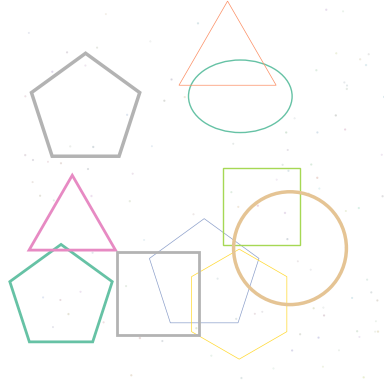[{"shape": "oval", "thickness": 1, "radius": 0.67, "center": [0.624, 0.75]}, {"shape": "pentagon", "thickness": 2, "radius": 0.7, "center": [0.159, 0.225]}, {"shape": "triangle", "thickness": 0.5, "radius": 0.73, "center": [0.591, 0.851]}, {"shape": "pentagon", "thickness": 0.5, "radius": 0.75, "center": [0.53, 0.283]}, {"shape": "triangle", "thickness": 2, "radius": 0.65, "center": [0.188, 0.415]}, {"shape": "square", "thickness": 1, "radius": 0.5, "center": [0.679, 0.464]}, {"shape": "hexagon", "thickness": 0.5, "radius": 0.71, "center": [0.621, 0.21]}, {"shape": "circle", "thickness": 2.5, "radius": 0.73, "center": [0.753, 0.355]}, {"shape": "square", "thickness": 2, "radius": 0.53, "center": [0.41, 0.238]}, {"shape": "pentagon", "thickness": 2.5, "radius": 0.74, "center": [0.222, 0.714]}]